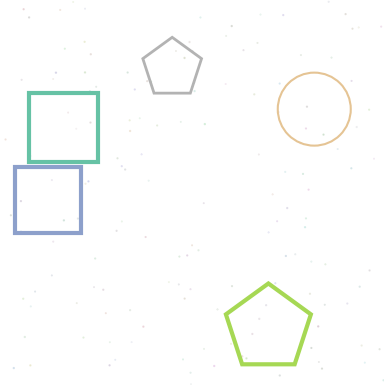[{"shape": "square", "thickness": 3, "radius": 0.45, "center": [0.165, 0.669]}, {"shape": "square", "thickness": 3, "radius": 0.43, "center": [0.124, 0.48]}, {"shape": "pentagon", "thickness": 3, "radius": 0.58, "center": [0.697, 0.148]}, {"shape": "circle", "thickness": 1.5, "radius": 0.47, "center": [0.816, 0.717]}, {"shape": "pentagon", "thickness": 2, "radius": 0.4, "center": [0.447, 0.823]}]